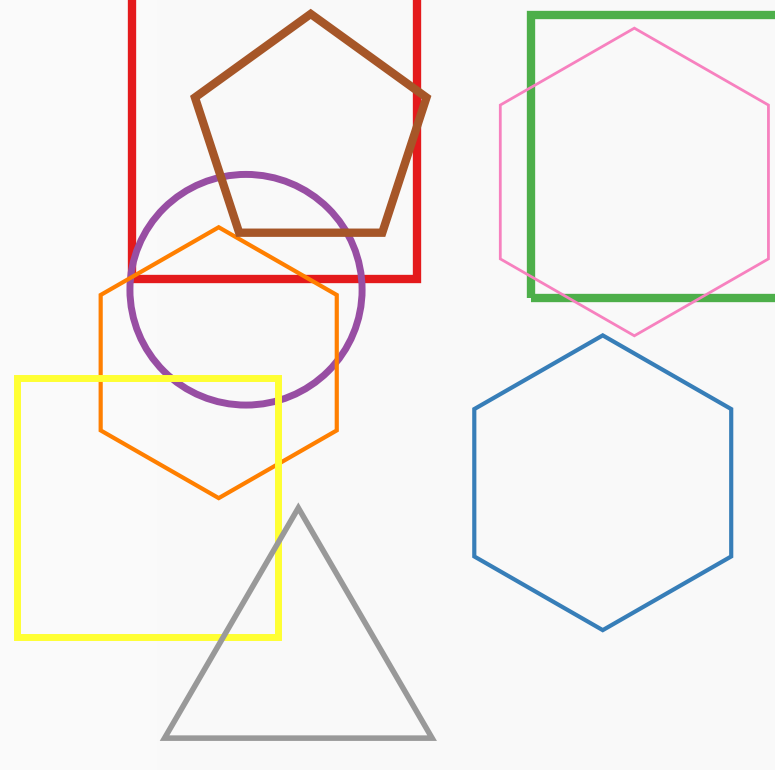[{"shape": "square", "thickness": 3, "radius": 0.92, "center": [0.355, 0.821]}, {"shape": "hexagon", "thickness": 1.5, "radius": 0.96, "center": [0.778, 0.373]}, {"shape": "square", "thickness": 3, "radius": 0.92, "center": [0.869, 0.797]}, {"shape": "circle", "thickness": 2.5, "radius": 0.75, "center": [0.317, 0.624]}, {"shape": "hexagon", "thickness": 1.5, "radius": 0.88, "center": [0.282, 0.529]}, {"shape": "square", "thickness": 2.5, "radius": 0.84, "center": [0.19, 0.341]}, {"shape": "pentagon", "thickness": 3, "radius": 0.79, "center": [0.401, 0.825]}, {"shape": "hexagon", "thickness": 1, "radius": 1.0, "center": [0.819, 0.764]}, {"shape": "triangle", "thickness": 2, "radius": 1.0, "center": [0.385, 0.141]}]